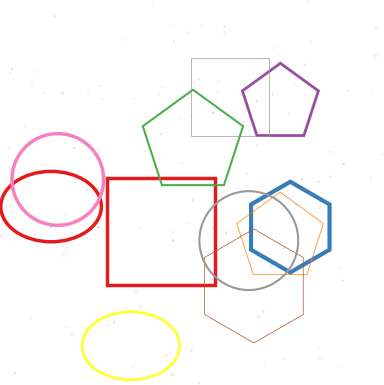[{"shape": "square", "thickness": 2.5, "radius": 0.7, "center": [0.417, 0.399]}, {"shape": "oval", "thickness": 2.5, "radius": 0.65, "center": [0.133, 0.463]}, {"shape": "hexagon", "thickness": 3, "radius": 0.59, "center": [0.754, 0.41]}, {"shape": "pentagon", "thickness": 1.5, "radius": 0.68, "center": [0.501, 0.63]}, {"shape": "pentagon", "thickness": 2, "radius": 0.52, "center": [0.728, 0.732]}, {"shape": "pentagon", "thickness": 0.5, "radius": 0.59, "center": [0.727, 0.383]}, {"shape": "oval", "thickness": 2, "radius": 0.63, "center": [0.34, 0.102]}, {"shape": "hexagon", "thickness": 0.5, "radius": 0.74, "center": [0.659, 0.257]}, {"shape": "circle", "thickness": 2.5, "radius": 0.6, "center": [0.15, 0.534]}, {"shape": "circle", "thickness": 1.5, "radius": 0.64, "center": [0.646, 0.375]}, {"shape": "square", "thickness": 0.5, "radius": 0.51, "center": [0.598, 0.747]}]